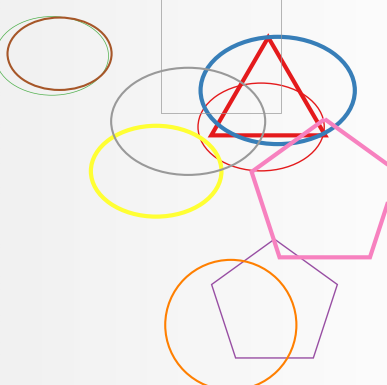[{"shape": "triangle", "thickness": 3, "radius": 0.85, "center": [0.692, 0.733]}, {"shape": "oval", "thickness": 1, "radius": 0.81, "center": [0.674, 0.67]}, {"shape": "oval", "thickness": 3, "radius": 1.0, "center": [0.717, 0.765]}, {"shape": "oval", "thickness": 0.5, "radius": 0.73, "center": [0.134, 0.855]}, {"shape": "pentagon", "thickness": 1, "radius": 0.85, "center": [0.708, 0.208]}, {"shape": "circle", "thickness": 1.5, "radius": 0.85, "center": [0.596, 0.156]}, {"shape": "oval", "thickness": 3, "radius": 0.84, "center": [0.403, 0.555]}, {"shape": "oval", "thickness": 1.5, "radius": 0.67, "center": [0.154, 0.86]}, {"shape": "pentagon", "thickness": 3, "radius": 0.99, "center": [0.838, 0.492]}, {"shape": "oval", "thickness": 1.5, "radius": 0.99, "center": [0.486, 0.685]}, {"shape": "square", "thickness": 0.5, "radius": 0.77, "center": [0.57, 0.862]}]